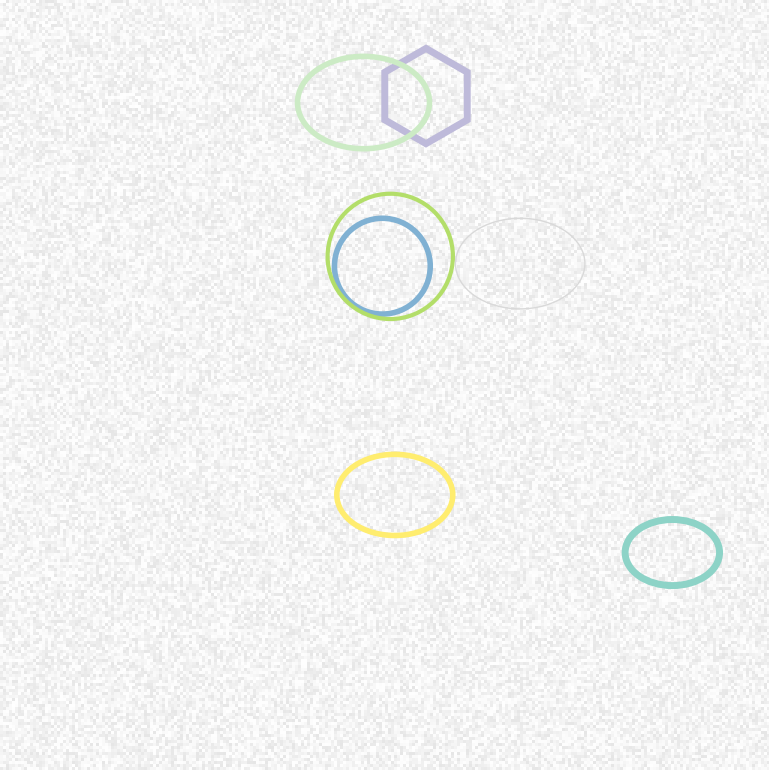[{"shape": "oval", "thickness": 2.5, "radius": 0.31, "center": [0.873, 0.282]}, {"shape": "hexagon", "thickness": 2.5, "radius": 0.31, "center": [0.553, 0.875]}, {"shape": "circle", "thickness": 2, "radius": 0.31, "center": [0.497, 0.654]}, {"shape": "circle", "thickness": 1.5, "radius": 0.41, "center": [0.507, 0.667]}, {"shape": "oval", "thickness": 0.5, "radius": 0.42, "center": [0.676, 0.658]}, {"shape": "oval", "thickness": 2, "radius": 0.43, "center": [0.472, 0.867]}, {"shape": "oval", "thickness": 2, "radius": 0.38, "center": [0.513, 0.357]}]